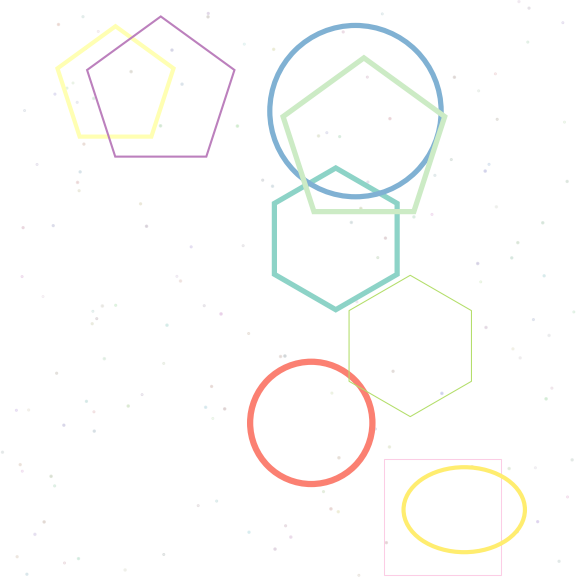[{"shape": "hexagon", "thickness": 2.5, "radius": 0.61, "center": [0.581, 0.586]}, {"shape": "pentagon", "thickness": 2, "radius": 0.53, "center": [0.2, 0.848]}, {"shape": "circle", "thickness": 3, "radius": 0.53, "center": [0.539, 0.267]}, {"shape": "circle", "thickness": 2.5, "radius": 0.74, "center": [0.616, 0.807]}, {"shape": "hexagon", "thickness": 0.5, "radius": 0.61, "center": [0.71, 0.4]}, {"shape": "square", "thickness": 0.5, "radius": 0.5, "center": [0.766, 0.103]}, {"shape": "pentagon", "thickness": 1, "radius": 0.67, "center": [0.278, 0.836]}, {"shape": "pentagon", "thickness": 2.5, "radius": 0.74, "center": [0.63, 0.752]}, {"shape": "oval", "thickness": 2, "radius": 0.53, "center": [0.804, 0.117]}]